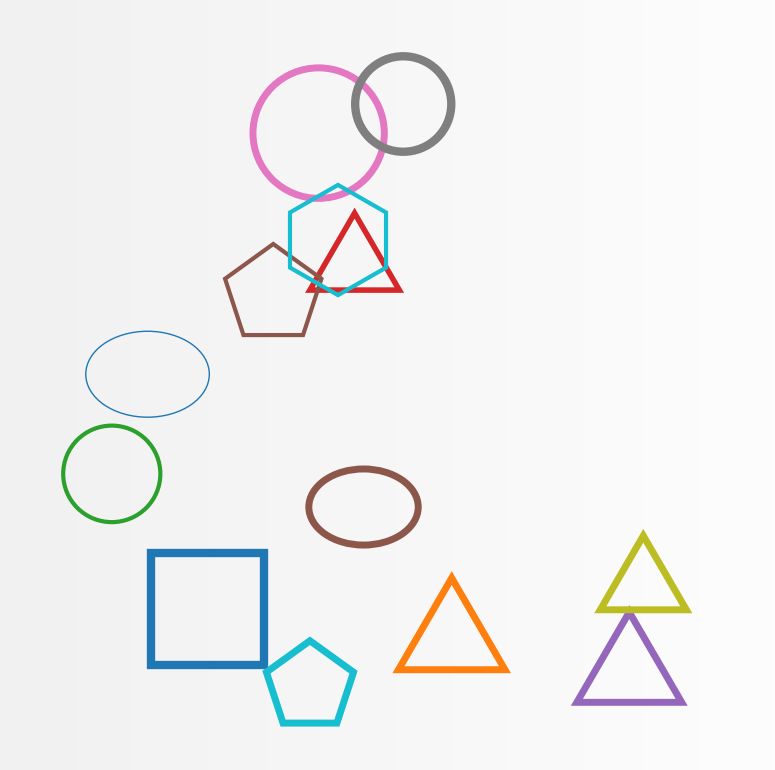[{"shape": "square", "thickness": 3, "radius": 0.36, "center": [0.268, 0.209]}, {"shape": "oval", "thickness": 0.5, "radius": 0.4, "center": [0.19, 0.514]}, {"shape": "triangle", "thickness": 2.5, "radius": 0.4, "center": [0.583, 0.17]}, {"shape": "circle", "thickness": 1.5, "radius": 0.31, "center": [0.144, 0.385]}, {"shape": "triangle", "thickness": 2, "radius": 0.33, "center": [0.458, 0.657]}, {"shape": "triangle", "thickness": 2.5, "radius": 0.39, "center": [0.812, 0.127]}, {"shape": "oval", "thickness": 2.5, "radius": 0.35, "center": [0.469, 0.342]}, {"shape": "pentagon", "thickness": 1.5, "radius": 0.33, "center": [0.353, 0.618]}, {"shape": "circle", "thickness": 2.5, "radius": 0.42, "center": [0.411, 0.827]}, {"shape": "circle", "thickness": 3, "radius": 0.31, "center": [0.52, 0.865]}, {"shape": "triangle", "thickness": 2.5, "radius": 0.32, "center": [0.83, 0.24]}, {"shape": "pentagon", "thickness": 2.5, "radius": 0.3, "center": [0.4, 0.109]}, {"shape": "hexagon", "thickness": 1.5, "radius": 0.36, "center": [0.436, 0.688]}]